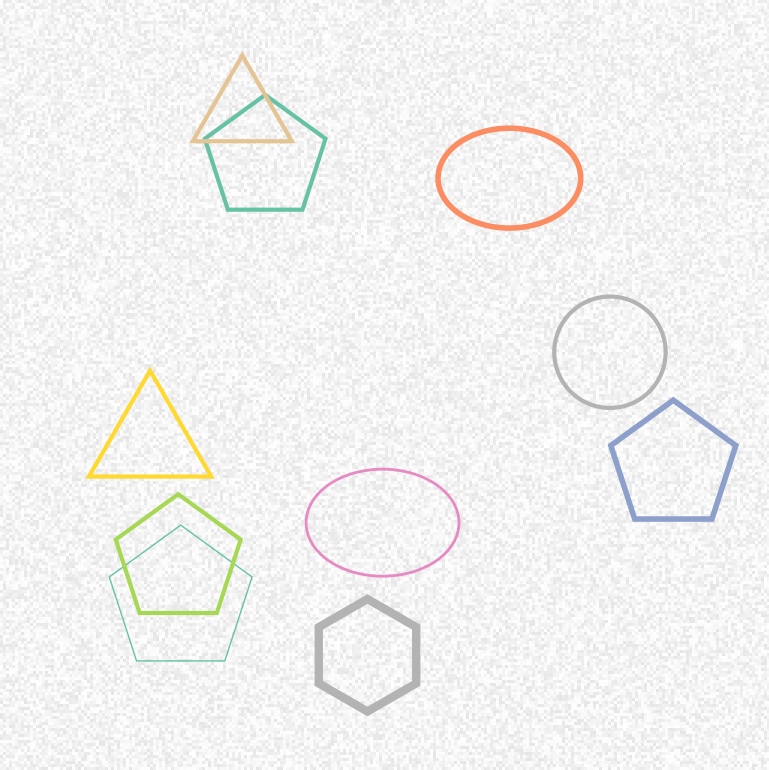[{"shape": "pentagon", "thickness": 1.5, "radius": 0.41, "center": [0.344, 0.794]}, {"shape": "pentagon", "thickness": 0.5, "radius": 0.49, "center": [0.235, 0.221]}, {"shape": "oval", "thickness": 2, "radius": 0.46, "center": [0.662, 0.769]}, {"shape": "pentagon", "thickness": 2, "radius": 0.43, "center": [0.874, 0.395]}, {"shape": "oval", "thickness": 1, "radius": 0.5, "center": [0.497, 0.321]}, {"shape": "pentagon", "thickness": 1.5, "radius": 0.43, "center": [0.231, 0.273]}, {"shape": "triangle", "thickness": 1.5, "radius": 0.46, "center": [0.195, 0.427]}, {"shape": "triangle", "thickness": 1.5, "radius": 0.37, "center": [0.315, 0.854]}, {"shape": "circle", "thickness": 1.5, "radius": 0.36, "center": [0.792, 0.543]}, {"shape": "hexagon", "thickness": 3, "radius": 0.37, "center": [0.477, 0.149]}]